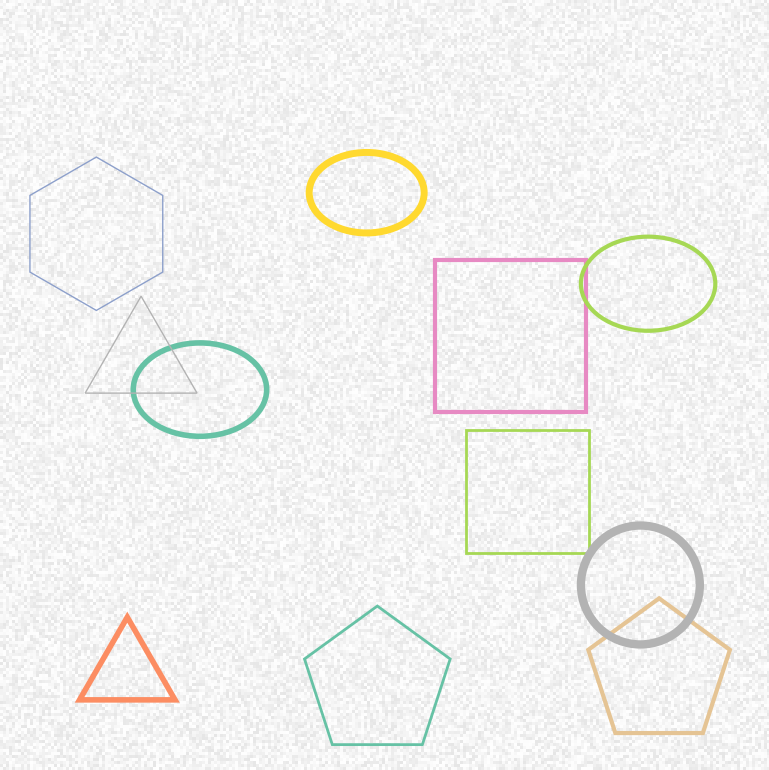[{"shape": "pentagon", "thickness": 1, "radius": 0.5, "center": [0.49, 0.113]}, {"shape": "oval", "thickness": 2, "radius": 0.43, "center": [0.26, 0.494]}, {"shape": "triangle", "thickness": 2, "radius": 0.36, "center": [0.165, 0.127]}, {"shape": "hexagon", "thickness": 0.5, "radius": 0.5, "center": [0.125, 0.696]}, {"shape": "square", "thickness": 1.5, "radius": 0.49, "center": [0.663, 0.564]}, {"shape": "square", "thickness": 1, "radius": 0.4, "center": [0.685, 0.361]}, {"shape": "oval", "thickness": 1.5, "radius": 0.44, "center": [0.842, 0.632]}, {"shape": "oval", "thickness": 2.5, "radius": 0.37, "center": [0.476, 0.75]}, {"shape": "pentagon", "thickness": 1.5, "radius": 0.48, "center": [0.856, 0.126]}, {"shape": "triangle", "thickness": 0.5, "radius": 0.42, "center": [0.183, 0.531]}, {"shape": "circle", "thickness": 3, "radius": 0.39, "center": [0.832, 0.24]}]